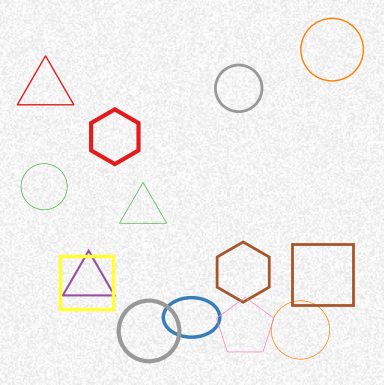[{"shape": "hexagon", "thickness": 3, "radius": 0.36, "center": [0.298, 0.645]}, {"shape": "triangle", "thickness": 1, "radius": 0.42, "center": [0.118, 0.77]}, {"shape": "oval", "thickness": 2.5, "radius": 0.37, "center": [0.497, 0.176]}, {"shape": "triangle", "thickness": 0.5, "radius": 0.35, "center": [0.372, 0.456]}, {"shape": "circle", "thickness": 0.5, "radius": 0.3, "center": [0.115, 0.515]}, {"shape": "triangle", "thickness": 1.5, "radius": 0.39, "center": [0.23, 0.271]}, {"shape": "circle", "thickness": 1, "radius": 0.41, "center": [0.863, 0.871]}, {"shape": "circle", "thickness": 0.5, "radius": 0.38, "center": [0.78, 0.143]}, {"shape": "square", "thickness": 2.5, "radius": 0.35, "center": [0.225, 0.266]}, {"shape": "square", "thickness": 2, "radius": 0.39, "center": [0.837, 0.287]}, {"shape": "hexagon", "thickness": 2, "radius": 0.39, "center": [0.632, 0.293]}, {"shape": "pentagon", "thickness": 0.5, "radius": 0.39, "center": [0.637, 0.149]}, {"shape": "circle", "thickness": 2, "radius": 0.3, "center": [0.62, 0.771]}, {"shape": "circle", "thickness": 3, "radius": 0.39, "center": [0.387, 0.14]}]